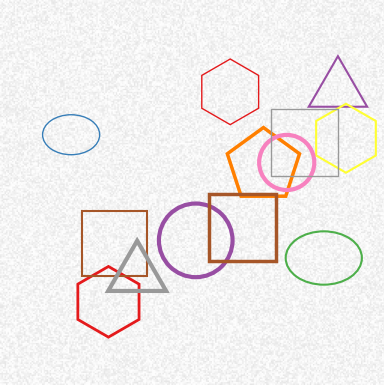[{"shape": "hexagon", "thickness": 1, "radius": 0.43, "center": [0.598, 0.761]}, {"shape": "hexagon", "thickness": 2, "radius": 0.46, "center": [0.282, 0.216]}, {"shape": "oval", "thickness": 1, "radius": 0.37, "center": [0.185, 0.65]}, {"shape": "oval", "thickness": 1.5, "radius": 0.49, "center": [0.841, 0.33]}, {"shape": "triangle", "thickness": 1.5, "radius": 0.44, "center": [0.878, 0.767]}, {"shape": "circle", "thickness": 3, "radius": 0.48, "center": [0.508, 0.376]}, {"shape": "pentagon", "thickness": 2.5, "radius": 0.49, "center": [0.684, 0.57]}, {"shape": "hexagon", "thickness": 1.5, "radius": 0.45, "center": [0.899, 0.641]}, {"shape": "square", "thickness": 1.5, "radius": 0.43, "center": [0.297, 0.367]}, {"shape": "square", "thickness": 2.5, "radius": 0.43, "center": [0.63, 0.41]}, {"shape": "circle", "thickness": 3, "radius": 0.36, "center": [0.745, 0.578]}, {"shape": "triangle", "thickness": 3, "radius": 0.43, "center": [0.356, 0.288]}, {"shape": "square", "thickness": 1, "radius": 0.43, "center": [0.79, 0.631]}]